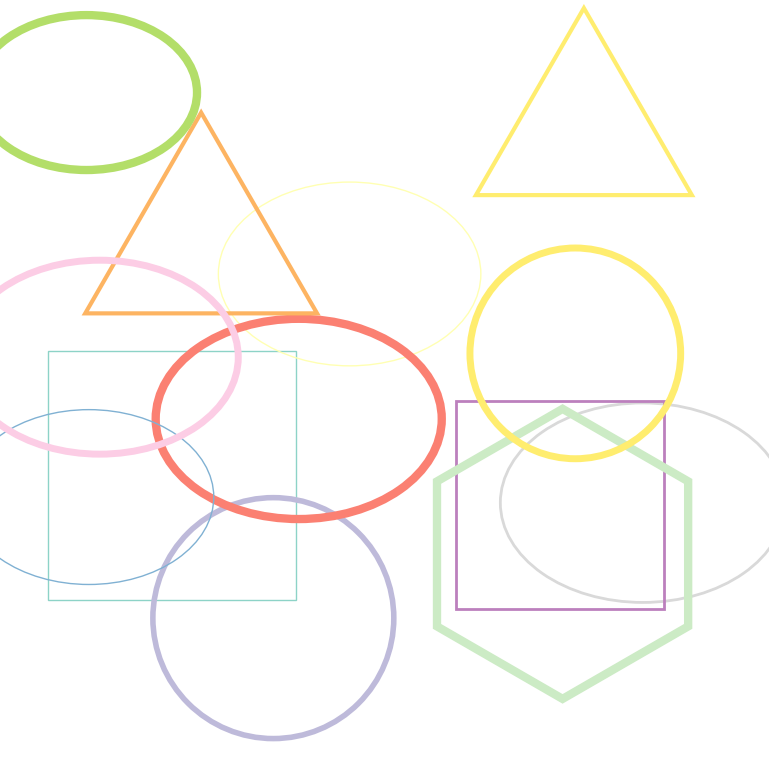[{"shape": "square", "thickness": 0.5, "radius": 0.81, "center": [0.223, 0.382]}, {"shape": "oval", "thickness": 0.5, "radius": 0.85, "center": [0.454, 0.644]}, {"shape": "circle", "thickness": 2, "radius": 0.78, "center": [0.355, 0.197]}, {"shape": "oval", "thickness": 3, "radius": 0.93, "center": [0.388, 0.456]}, {"shape": "oval", "thickness": 0.5, "radius": 0.81, "center": [0.115, 0.354]}, {"shape": "triangle", "thickness": 1.5, "radius": 0.87, "center": [0.261, 0.68]}, {"shape": "oval", "thickness": 3, "radius": 0.72, "center": [0.112, 0.88]}, {"shape": "oval", "thickness": 2.5, "radius": 0.9, "center": [0.13, 0.536]}, {"shape": "oval", "thickness": 1, "radius": 0.93, "center": [0.835, 0.347]}, {"shape": "square", "thickness": 1, "radius": 0.67, "center": [0.727, 0.344]}, {"shape": "hexagon", "thickness": 3, "radius": 0.94, "center": [0.731, 0.281]}, {"shape": "circle", "thickness": 2.5, "radius": 0.68, "center": [0.747, 0.541]}, {"shape": "triangle", "thickness": 1.5, "radius": 0.81, "center": [0.758, 0.828]}]